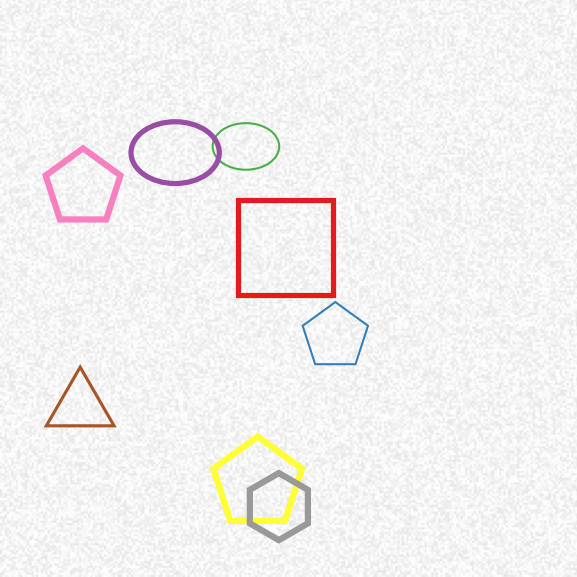[{"shape": "square", "thickness": 2.5, "radius": 0.41, "center": [0.494, 0.57]}, {"shape": "pentagon", "thickness": 1, "radius": 0.3, "center": [0.581, 0.417]}, {"shape": "oval", "thickness": 1, "radius": 0.29, "center": [0.426, 0.746]}, {"shape": "oval", "thickness": 2.5, "radius": 0.38, "center": [0.303, 0.735]}, {"shape": "pentagon", "thickness": 3, "radius": 0.4, "center": [0.446, 0.162]}, {"shape": "triangle", "thickness": 1.5, "radius": 0.34, "center": [0.139, 0.296]}, {"shape": "pentagon", "thickness": 3, "radius": 0.34, "center": [0.144, 0.674]}, {"shape": "hexagon", "thickness": 3, "radius": 0.29, "center": [0.483, 0.122]}]